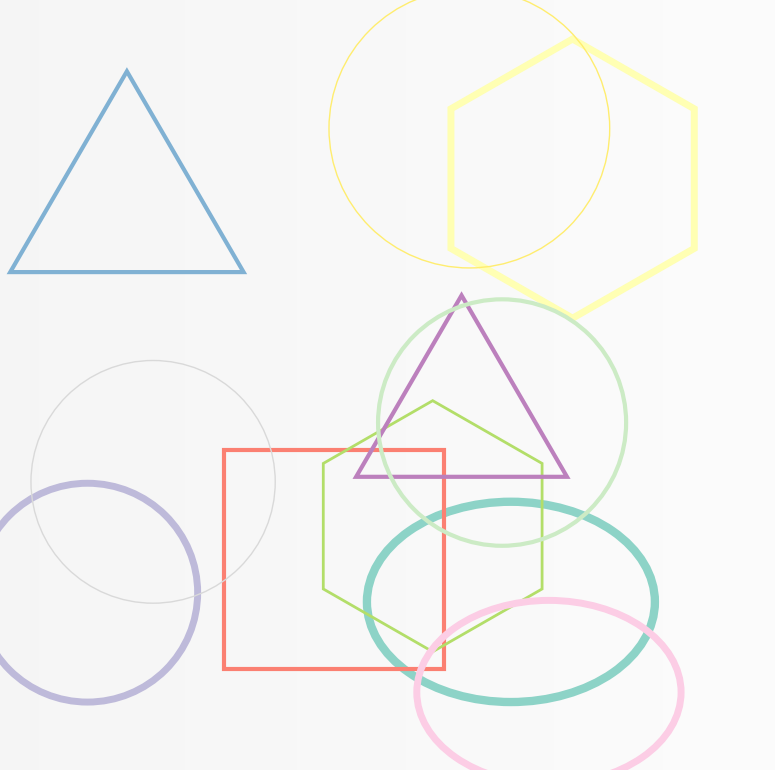[{"shape": "oval", "thickness": 3, "radius": 0.93, "center": [0.659, 0.218]}, {"shape": "hexagon", "thickness": 2.5, "radius": 0.91, "center": [0.739, 0.768]}, {"shape": "circle", "thickness": 2.5, "radius": 0.71, "center": [0.113, 0.23]}, {"shape": "square", "thickness": 1.5, "radius": 0.71, "center": [0.431, 0.273]}, {"shape": "triangle", "thickness": 1.5, "radius": 0.87, "center": [0.164, 0.734]}, {"shape": "hexagon", "thickness": 1, "radius": 0.82, "center": [0.558, 0.317]}, {"shape": "oval", "thickness": 2.5, "radius": 0.85, "center": [0.708, 0.101]}, {"shape": "circle", "thickness": 0.5, "radius": 0.79, "center": [0.198, 0.374]}, {"shape": "triangle", "thickness": 1.5, "radius": 0.79, "center": [0.596, 0.459]}, {"shape": "circle", "thickness": 1.5, "radius": 0.8, "center": [0.648, 0.451]}, {"shape": "circle", "thickness": 0.5, "radius": 0.91, "center": [0.606, 0.833]}]